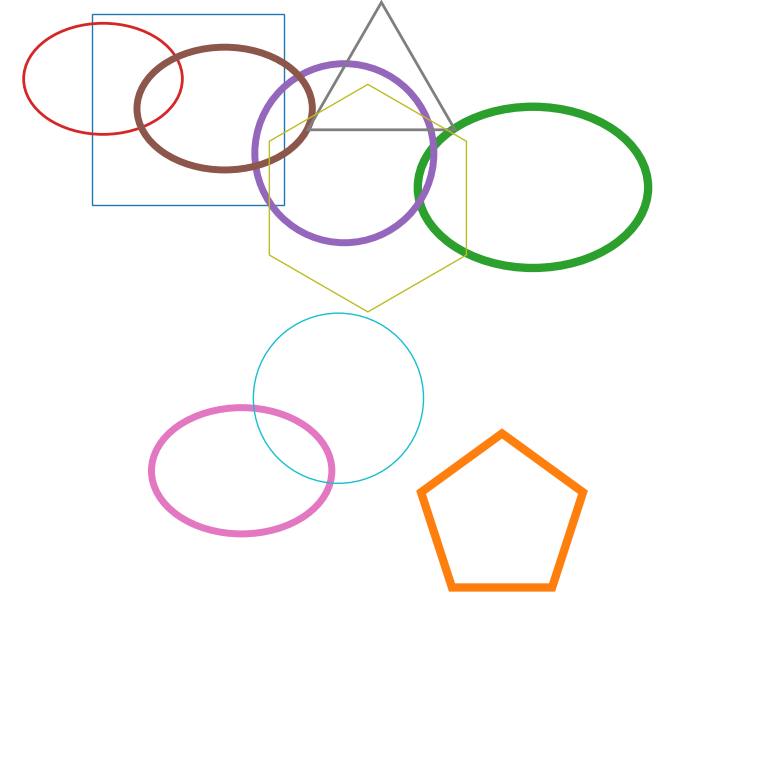[{"shape": "square", "thickness": 0.5, "radius": 0.62, "center": [0.245, 0.858]}, {"shape": "pentagon", "thickness": 3, "radius": 0.55, "center": [0.652, 0.326]}, {"shape": "oval", "thickness": 3, "radius": 0.75, "center": [0.692, 0.757]}, {"shape": "oval", "thickness": 1, "radius": 0.52, "center": [0.134, 0.898]}, {"shape": "circle", "thickness": 2.5, "radius": 0.58, "center": [0.447, 0.801]}, {"shape": "oval", "thickness": 2.5, "radius": 0.57, "center": [0.292, 0.859]}, {"shape": "oval", "thickness": 2.5, "radius": 0.59, "center": [0.314, 0.389]}, {"shape": "triangle", "thickness": 1, "radius": 0.55, "center": [0.495, 0.887]}, {"shape": "hexagon", "thickness": 0.5, "radius": 0.74, "center": [0.478, 0.743]}, {"shape": "circle", "thickness": 0.5, "radius": 0.55, "center": [0.44, 0.483]}]